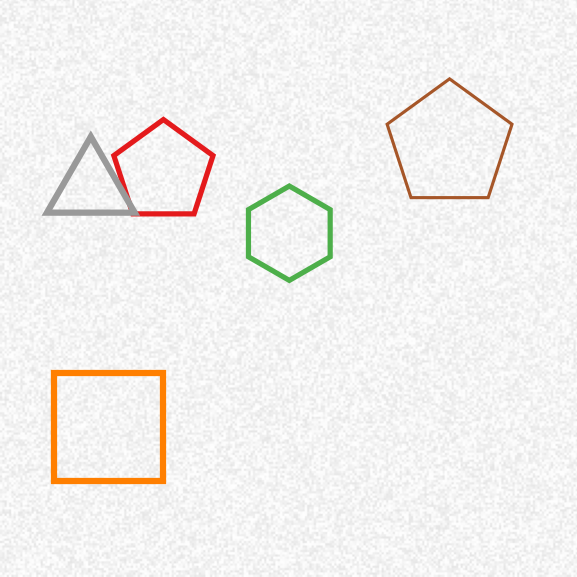[{"shape": "pentagon", "thickness": 2.5, "radius": 0.45, "center": [0.283, 0.702]}, {"shape": "hexagon", "thickness": 2.5, "radius": 0.41, "center": [0.501, 0.595]}, {"shape": "square", "thickness": 3, "radius": 0.47, "center": [0.188, 0.26]}, {"shape": "pentagon", "thickness": 1.5, "radius": 0.57, "center": [0.778, 0.749]}, {"shape": "triangle", "thickness": 3, "radius": 0.44, "center": [0.157, 0.675]}]